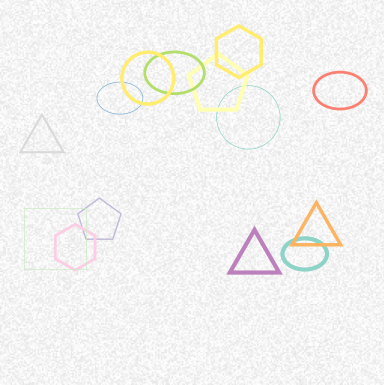[{"shape": "oval", "thickness": 3, "radius": 0.29, "center": [0.792, 0.34]}, {"shape": "circle", "thickness": 0.5, "radius": 0.41, "center": [0.645, 0.695]}, {"shape": "pentagon", "thickness": 3, "radius": 0.4, "center": [0.567, 0.78]}, {"shape": "pentagon", "thickness": 1, "radius": 0.3, "center": [0.258, 0.426]}, {"shape": "oval", "thickness": 2, "radius": 0.34, "center": [0.883, 0.765]}, {"shape": "oval", "thickness": 0.5, "radius": 0.3, "center": [0.311, 0.745]}, {"shape": "triangle", "thickness": 2.5, "radius": 0.36, "center": [0.822, 0.401]}, {"shape": "oval", "thickness": 2, "radius": 0.39, "center": [0.453, 0.811]}, {"shape": "hexagon", "thickness": 2, "radius": 0.3, "center": [0.195, 0.358]}, {"shape": "triangle", "thickness": 1.5, "radius": 0.32, "center": [0.109, 0.637]}, {"shape": "triangle", "thickness": 3, "radius": 0.37, "center": [0.661, 0.329]}, {"shape": "square", "thickness": 0.5, "radius": 0.4, "center": [0.143, 0.381]}, {"shape": "circle", "thickness": 2.5, "radius": 0.34, "center": [0.384, 0.797]}, {"shape": "hexagon", "thickness": 2.5, "radius": 0.34, "center": [0.62, 0.866]}]